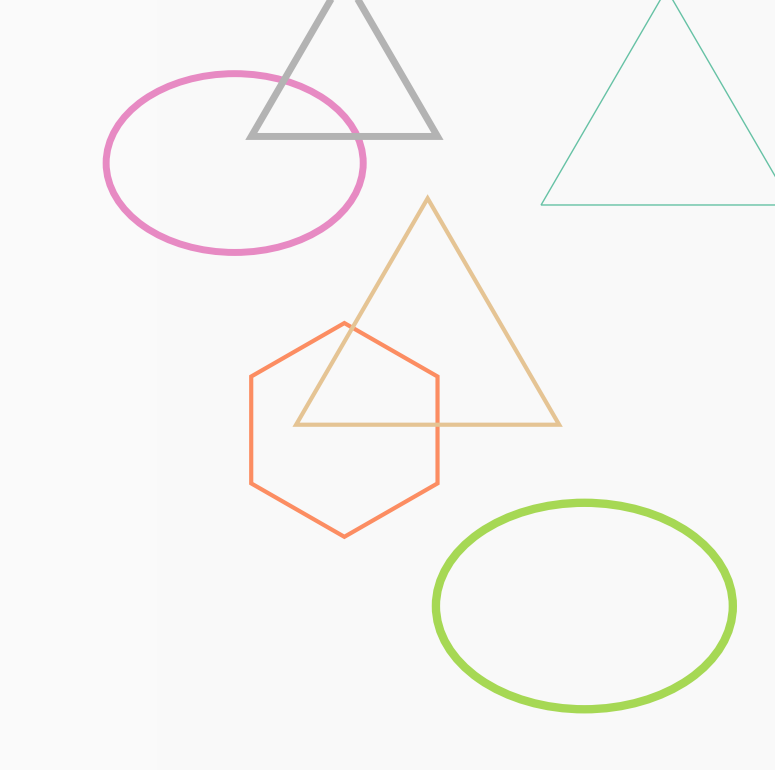[{"shape": "triangle", "thickness": 0.5, "radius": 0.93, "center": [0.86, 0.827]}, {"shape": "hexagon", "thickness": 1.5, "radius": 0.69, "center": [0.444, 0.442]}, {"shape": "oval", "thickness": 2.5, "radius": 0.83, "center": [0.303, 0.788]}, {"shape": "oval", "thickness": 3, "radius": 0.96, "center": [0.754, 0.213]}, {"shape": "triangle", "thickness": 1.5, "radius": 0.98, "center": [0.552, 0.546]}, {"shape": "triangle", "thickness": 2.5, "radius": 0.69, "center": [0.444, 0.892]}]